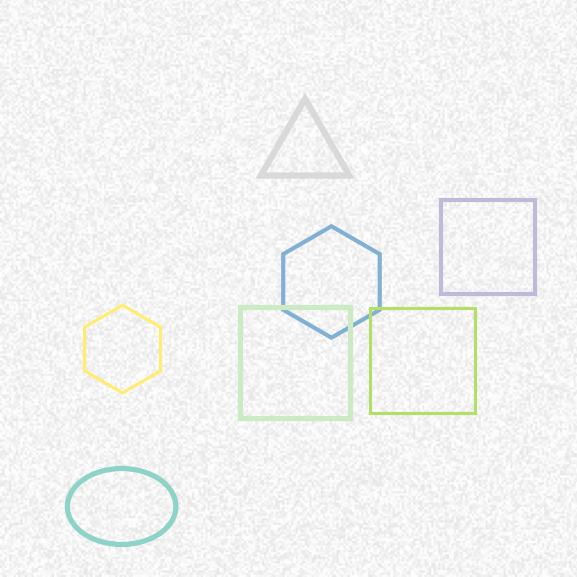[{"shape": "oval", "thickness": 2.5, "radius": 0.47, "center": [0.211, 0.122]}, {"shape": "square", "thickness": 2, "radius": 0.41, "center": [0.845, 0.571]}, {"shape": "hexagon", "thickness": 2, "radius": 0.48, "center": [0.574, 0.511]}, {"shape": "square", "thickness": 1.5, "radius": 0.45, "center": [0.732, 0.375]}, {"shape": "triangle", "thickness": 3, "radius": 0.44, "center": [0.528, 0.739]}, {"shape": "square", "thickness": 2.5, "radius": 0.48, "center": [0.511, 0.371]}, {"shape": "hexagon", "thickness": 1.5, "radius": 0.38, "center": [0.212, 0.395]}]